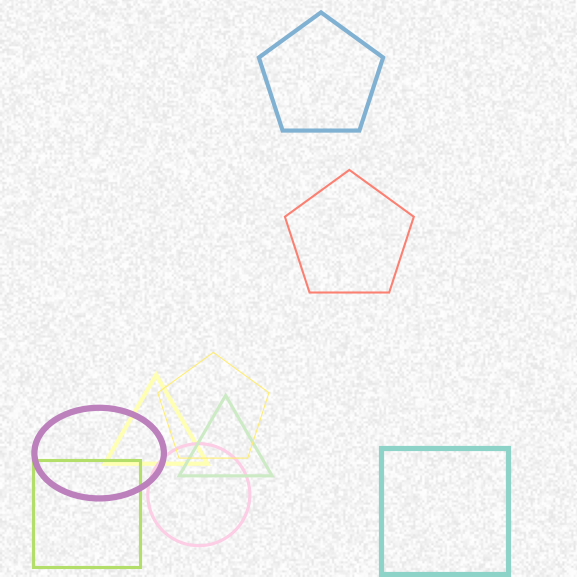[{"shape": "square", "thickness": 2.5, "radius": 0.55, "center": [0.77, 0.114]}, {"shape": "triangle", "thickness": 2, "radius": 0.51, "center": [0.27, 0.247]}, {"shape": "pentagon", "thickness": 1, "radius": 0.59, "center": [0.605, 0.588]}, {"shape": "pentagon", "thickness": 2, "radius": 0.57, "center": [0.556, 0.865]}, {"shape": "square", "thickness": 1.5, "radius": 0.46, "center": [0.151, 0.11]}, {"shape": "circle", "thickness": 1.5, "radius": 0.44, "center": [0.344, 0.143]}, {"shape": "oval", "thickness": 3, "radius": 0.56, "center": [0.172, 0.215]}, {"shape": "triangle", "thickness": 1.5, "radius": 0.46, "center": [0.391, 0.222]}, {"shape": "pentagon", "thickness": 0.5, "radius": 0.51, "center": [0.369, 0.288]}]